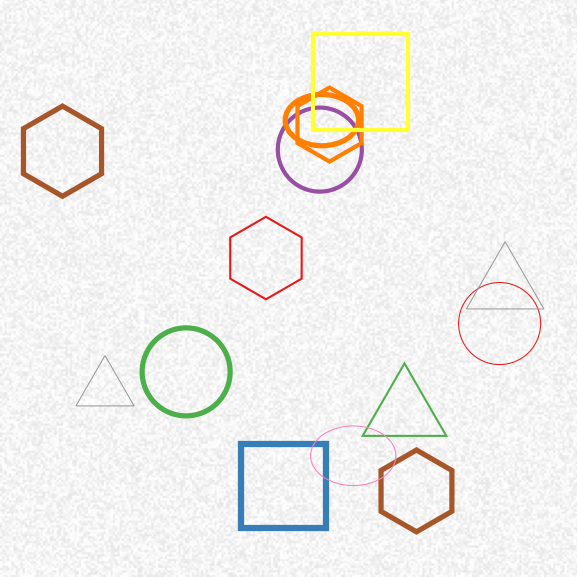[{"shape": "hexagon", "thickness": 1, "radius": 0.36, "center": [0.461, 0.552]}, {"shape": "circle", "thickness": 0.5, "radius": 0.36, "center": [0.865, 0.439]}, {"shape": "square", "thickness": 3, "radius": 0.37, "center": [0.491, 0.157]}, {"shape": "circle", "thickness": 2.5, "radius": 0.38, "center": [0.322, 0.355]}, {"shape": "triangle", "thickness": 1, "radius": 0.42, "center": [0.7, 0.286]}, {"shape": "circle", "thickness": 2, "radius": 0.36, "center": [0.554, 0.74]}, {"shape": "oval", "thickness": 2.5, "radius": 0.32, "center": [0.557, 0.791]}, {"shape": "hexagon", "thickness": 2, "radius": 0.32, "center": [0.571, 0.783]}, {"shape": "square", "thickness": 2, "radius": 0.41, "center": [0.624, 0.857]}, {"shape": "hexagon", "thickness": 2.5, "radius": 0.35, "center": [0.721, 0.149]}, {"shape": "hexagon", "thickness": 2.5, "radius": 0.39, "center": [0.108, 0.737]}, {"shape": "oval", "thickness": 0.5, "radius": 0.37, "center": [0.612, 0.21]}, {"shape": "triangle", "thickness": 0.5, "radius": 0.39, "center": [0.875, 0.503]}, {"shape": "triangle", "thickness": 0.5, "radius": 0.29, "center": [0.182, 0.325]}]